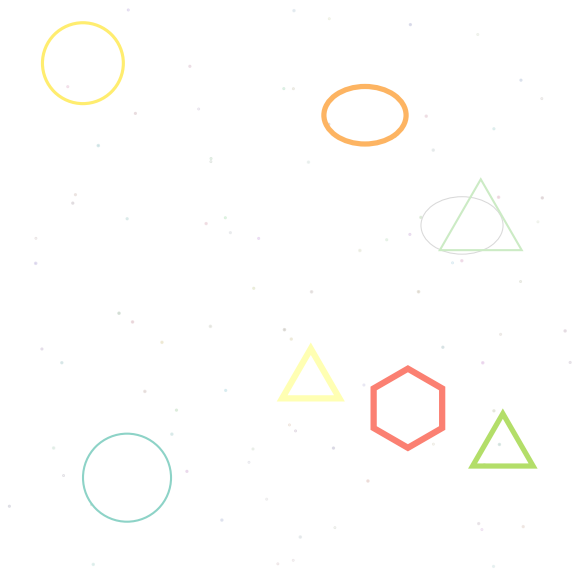[{"shape": "circle", "thickness": 1, "radius": 0.38, "center": [0.22, 0.172]}, {"shape": "triangle", "thickness": 3, "radius": 0.29, "center": [0.538, 0.338]}, {"shape": "hexagon", "thickness": 3, "radius": 0.34, "center": [0.706, 0.292]}, {"shape": "oval", "thickness": 2.5, "radius": 0.36, "center": [0.632, 0.8]}, {"shape": "triangle", "thickness": 2.5, "radius": 0.3, "center": [0.871, 0.222]}, {"shape": "oval", "thickness": 0.5, "radius": 0.36, "center": [0.8, 0.609]}, {"shape": "triangle", "thickness": 1, "radius": 0.41, "center": [0.833, 0.607]}, {"shape": "circle", "thickness": 1.5, "radius": 0.35, "center": [0.144, 0.89]}]